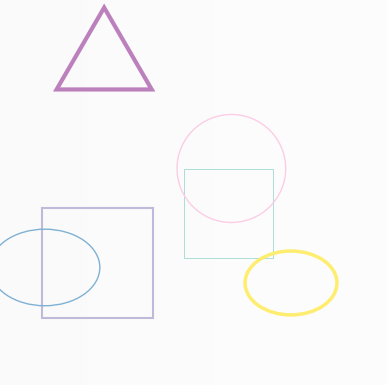[{"shape": "square", "thickness": 0.5, "radius": 0.58, "center": [0.589, 0.445]}, {"shape": "square", "thickness": 1.5, "radius": 0.71, "center": [0.251, 0.316]}, {"shape": "oval", "thickness": 1, "radius": 0.71, "center": [0.116, 0.305]}, {"shape": "circle", "thickness": 1, "radius": 0.7, "center": [0.597, 0.562]}, {"shape": "triangle", "thickness": 3, "radius": 0.71, "center": [0.269, 0.839]}, {"shape": "oval", "thickness": 2.5, "radius": 0.59, "center": [0.751, 0.265]}]